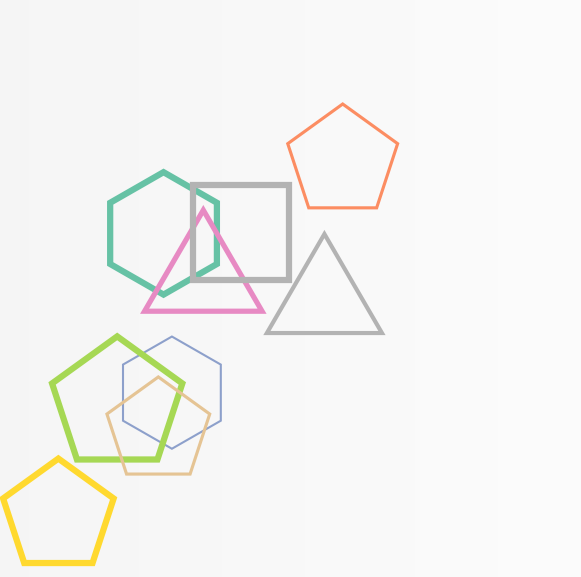[{"shape": "hexagon", "thickness": 3, "radius": 0.53, "center": [0.281, 0.595]}, {"shape": "pentagon", "thickness": 1.5, "radius": 0.5, "center": [0.59, 0.72]}, {"shape": "hexagon", "thickness": 1, "radius": 0.49, "center": [0.296, 0.319]}, {"shape": "triangle", "thickness": 2.5, "radius": 0.58, "center": [0.35, 0.519]}, {"shape": "pentagon", "thickness": 3, "radius": 0.59, "center": [0.202, 0.299]}, {"shape": "pentagon", "thickness": 3, "radius": 0.5, "center": [0.1, 0.105]}, {"shape": "pentagon", "thickness": 1.5, "radius": 0.46, "center": [0.272, 0.253]}, {"shape": "square", "thickness": 3, "radius": 0.41, "center": [0.415, 0.597]}, {"shape": "triangle", "thickness": 2, "radius": 0.57, "center": [0.558, 0.48]}]